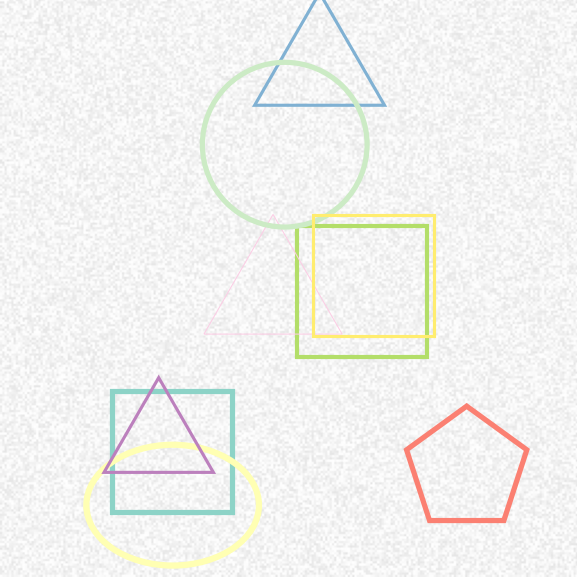[{"shape": "square", "thickness": 2.5, "radius": 0.52, "center": [0.298, 0.217]}, {"shape": "oval", "thickness": 3, "radius": 0.75, "center": [0.299, 0.124]}, {"shape": "pentagon", "thickness": 2.5, "radius": 0.55, "center": [0.808, 0.186]}, {"shape": "triangle", "thickness": 1.5, "radius": 0.65, "center": [0.553, 0.882]}, {"shape": "square", "thickness": 2, "radius": 0.56, "center": [0.627, 0.494]}, {"shape": "triangle", "thickness": 0.5, "radius": 0.69, "center": [0.473, 0.49]}, {"shape": "triangle", "thickness": 1.5, "radius": 0.55, "center": [0.275, 0.236]}, {"shape": "circle", "thickness": 2.5, "radius": 0.71, "center": [0.493, 0.749]}, {"shape": "square", "thickness": 1.5, "radius": 0.52, "center": [0.646, 0.522]}]